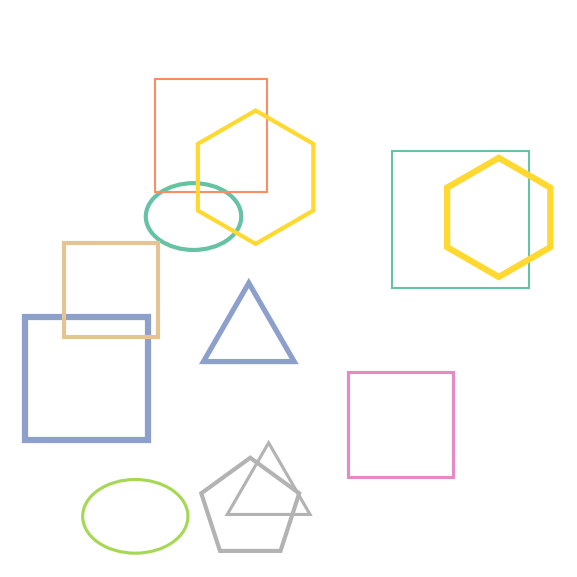[{"shape": "oval", "thickness": 2, "radius": 0.41, "center": [0.335, 0.624]}, {"shape": "square", "thickness": 1, "radius": 0.59, "center": [0.798, 0.619]}, {"shape": "square", "thickness": 1, "radius": 0.49, "center": [0.365, 0.764]}, {"shape": "triangle", "thickness": 2.5, "radius": 0.45, "center": [0.431, 0.418]}, {"shape": "square", "thickness": 3, "radius": 0.53, "center": [0.15, 0.343]}, {"shape": "square", "thickness": 1.5, "radius": 0.45, "center": [0.694, 0.265]}, {"shape": "oval", "thickness": 1.5, "radius": 0.46, "center": [0.234, 0.105]}, {"shape": "hexagon", "thickness": 2, "radius": 0.58, "center": [0.443, 0.692]}, {"shape": "hexagon", "thickness": 3, "radius": 0.52, "center": [0.864, 0.623]}, {"shape": "square", "thickness": 2, "radius": 0.41, "center": [0.192, 0.497]}, {"shape": "triangle", "thickness": 1.5, "radius": 0.41, "center": [0.465, 0.15]}, {"shape": "pentagon", "thickness": 2, "radius": 0.45, "center": [0.433, 0.117]}]